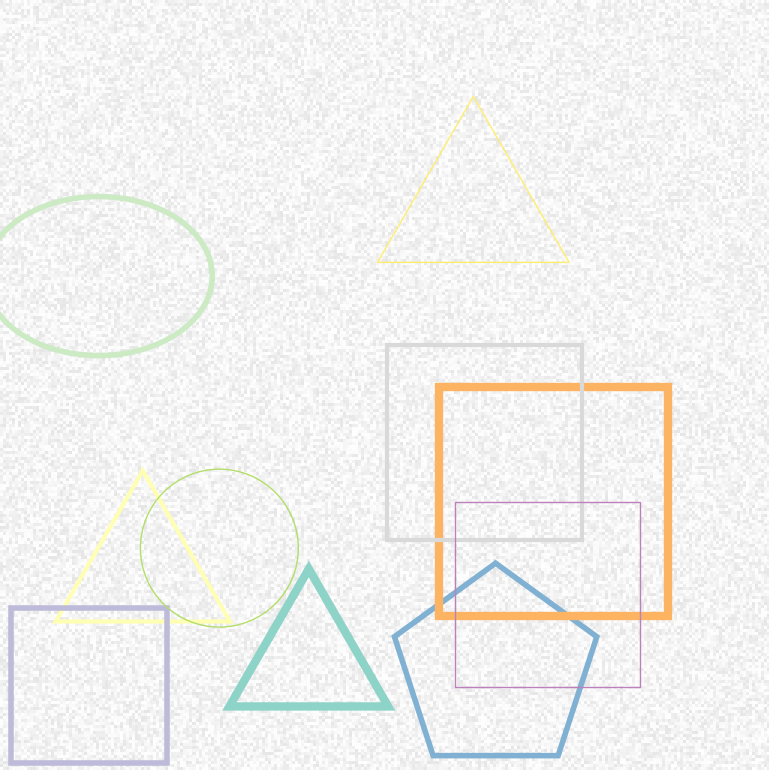[{"shape": "triangle", "thickness": 3, "radius": 0.6, "center": [0.401, 0.142]}, {"shape": "triangle", "thickness": 1.5, "radius": 0.65, "center": [0.185, 0.258]}, {"shape": "square", "thickness": 2, "radius": 0.51, "center": [0.116, 0.11]}, {"shape": "pentagon", "thickness": 2, "radius": 0.69, "center": [0.644, 0.13]}, {"shape": "square", "thickness": 3, "radius": 0.74, "center": [0.719, 0.349]}, {"shape": "circle", "thickness": 0.5, "radius": 0.51, "center": [0.285, 0.288]}, {"shape": "square", "thickness": 1.5, "radius": 0.63, "center": [0.629, 0.426]}, {"shape": "square", "thickness": 0.5, "radius": 0.6, "center": [0.711, 0.228]}, {"shape": "oval", "thickness": 2, "radius": 0.74, "center": [0.128, 0.641]}, {"shape": "triangle", "thickness": 0.5, "radius": 0.72, "center": [0.615, 0.731]}]